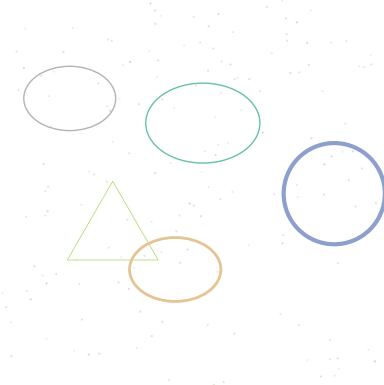[{"shape": "oval", "thickness": 1, "radius": 0.74, "center": [0.527, 0.68]}, {"shape": "circle", "thickness": 3, "radius": 0.66, "center": [0.868, 0.497]}, {"shape": "triangle", "thickness": 0.5, "radius": 0.68, "center": [0.293, 0.393]}, {"shape": "oval", "thickness": 2, "radius": 0.59, "center": [0.455, 0.3]}, {"shape": "oval", "thickness": 1, "radius": 0.6, "center": [0.181, 0.744]}]